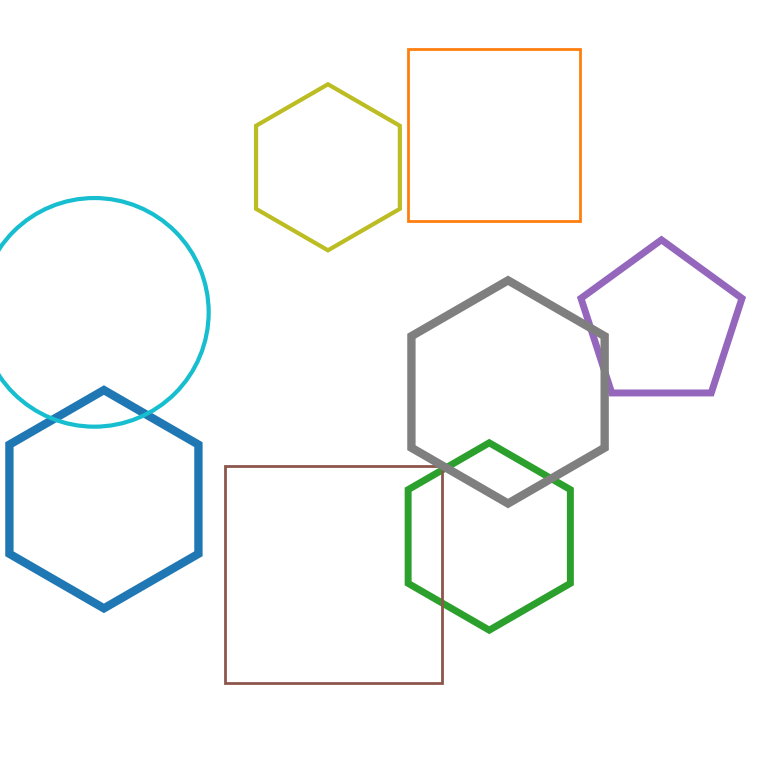[{"shape": "hexagon", "thickness": 3, "radius": 0.71, "center": [0.135, 0.352]}, {"shape": "square", "thickness": 1, "radius": 0.56, "center": [0.642, 0.825]}, {"shape": "hexagon", "thickness": 2.5, "radius": 0.61, "center": [0.635, 0.303]}, {"shape": "pentagon", "thickness": 2.5, "radius": 0.55, "center": [0.859, 0.579]}, {"shape": "square", "thickness": 1, "radius": 0.7, "center": [0.433, 0.254]}, {"shape": "hexagon", "thickness": 3, "radius": 0.72, "center": [0.66, 0.491]}, {"shape": "hexagon", "thickness": 1.5, "radius": 0.54, "center": [0.426, 0.783]}, {"shape": "circle", "thickness": 1.5, "radius": 0.74, "center": [0.123, 0.594]}]